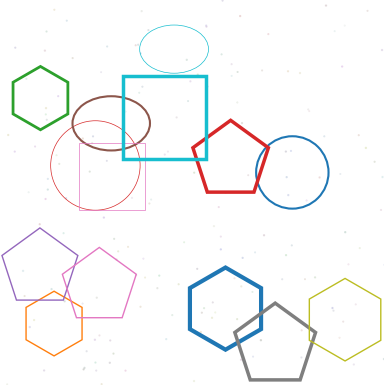[{"shape": "circle", "thickness": 1.5, "radius": 0.47, "center": [0.759, 0.552]}, {"shape": "hexagon", "thickness": 3, "radius": 0.53, "center": [0.586, 0.198]}, {"shape": "hexagon", "thickness": 1, "radius": 0.42, "center": [0.14, 0.16]}, {"shape": "hexagon", "thickness": 2, "radius": 0.41, "center": [0.105, 0.745]}, {"shape": "pentagon", "thickness": 2.5, "radius": 0.52, "center": [0.599, 0.584]}, {"shape": "circle", "thickness": 0.5, "radius": 0.58, "center": [0.248, 0.57]}, {"shape": "pentagon", "thickness": 1, "radius": 0.52, "center": [0.104, 0.304]}, {"shape": "oval", "thickness": 1.5, "radius": 0.5, "center": [0.289, 0.68]}, {"shape": "pentagon", "thickness": 1, "radius": 0.5, "center": [0.258, 0.256]}, {"shape": "square", "thickness": 0.5, "radius": 0.43, "center": [0.291, 0.542]}, {"shape": "pentagon", "thickness": 2.5, "radius": 0.55, "center": [0.715, 0.102]}, {"shape": "hexagon", "thickness": 1, "radius": 0.54, "center": [0.896, 0.17]}, {"shape": "square", "thickness": 2.5, "radius": 0.54, "center": [0.428, 0.695]}, {"shape": "oval", "thickness": 0.5, "radius": 0.45, "center": [0.452, 0.872]}]